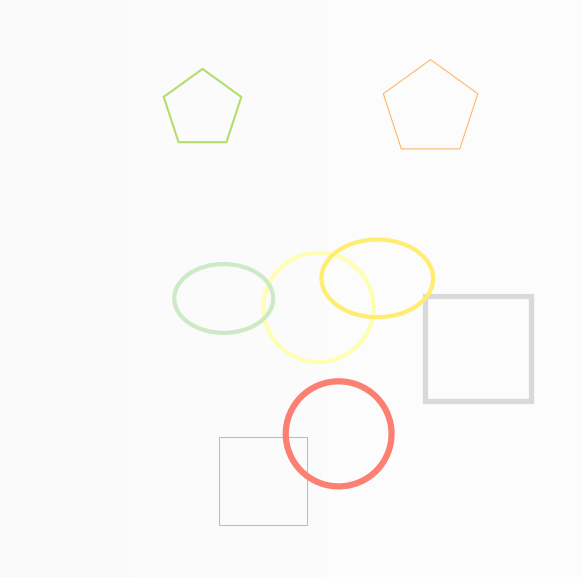[{"shape": "square", "thickness": 0.5, "radius": 0.38, "center": [0.452, 0.166]}, {"shape": "circle", "thickness": 2, "radius": 0.47, "center": [0.548, 0.467]}, {"shape": "circle", "thickness": 3, "radius": 0.45, "center": [0.583, 0.248]}, {"shape": "pentagon", "thickness": 0.5, "radius": 0.43, "center": [0.741, 0.81]}, {"shape": "pentagon", "thickness": 1, "radius": 0.35, "center": [0.348, 0.81]}, {"shape": "square", "thickness": 2.5, "radius": 0.45, "center": [0.823, 0.396]}, {"shape": "oval", "thickness": 2, "radius": 0.43, "center": [0.385, 0.482]}, {"shape": "oval", "thickness": 2, "radius": 0.48, "center": [0.649, 0.517]}]